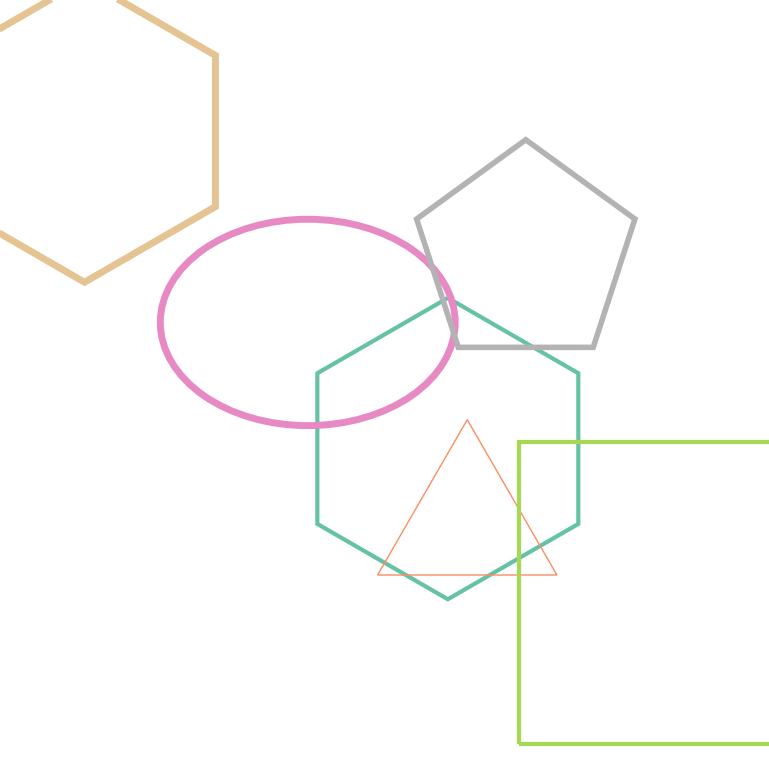[{"shape": "hexagon", "thickness": 1.5, "radius": 0.98, "center": [0.582, 0.417]}, {"shape": "triangle", "thickness": 0.5, "radius": 0.67, "center": [0.607, 0.32]}, {"shape": "oval", "thickness": 2.5, "radius": 0.96, "center": [0.4, 0.581]}, {"shape": "square", "thickness": 1.5, "radius": 0.98, "center": [0.871, 0.23]}, {"shape": "hexagon", "thickness": 2.5, "radius": 0.98, "center": [0.11, 0.83]}, {"shape": "pentagon", "thickness": 2, "radius": 0.75, "center": [0.683, 0.669]}]